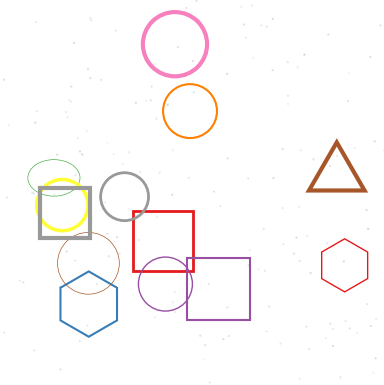[{"shape": "square", "thickness": 2, "radius": 0.39, "center": [0.422, 0.374]}, {"shape": "hexagon", "thickness": 1, "radius": 0.34, "center": [0.895, 0.311]}, {"shape": "hexagon", "thickness": 1.5, "radius": 0.42, "center": [0.231, 0.21]}, {"shape": "oval", "thickness": 0.5, "radius": 0.34, "center": [0.14, 0.538]}, {"shape": "circle", "thickness": 1, "radius": 0.35, "center": [0.43, 0.262]}, {"shape": "square", "thickness": 1.5, "radius": 0.4, "center": [0.567, 0.249]}, {"shape": "circle", "thickness": 1.5, "radius": 0.35, "center": [0.494, 0.711]}, {"shape": "circle", "thickness": 2.5, "radius": 0.33, "center": [0.162, 0.467]}, {"shape": "circle", "thickness": 0.5, "radius": 0.4, "center": [0.23, 0.316]}, {"shape": "triangle", "thickness": 3, "radius": 0.42, "center": [0.875, 0.547]}, {"shape": "circle", "thickness": 3, "radius": 0.42, "center": [0.454, 0.885]}, {"shape": "circle", "thickness": 2, "radius": 0.31, "center": [0.324, 0.489]}, {"shape": "square", "thickness": 3, "radius": 0.33, "center": [0.168, 0.446]}]